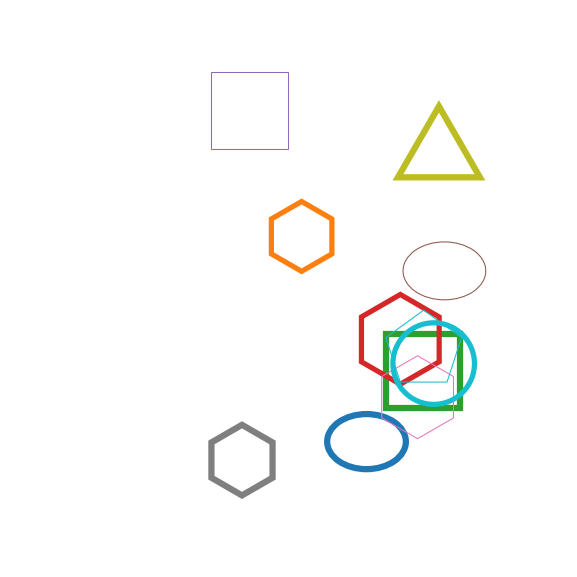[{"shape": "oval", "thickness": 3, "radius": 0.34, "center": [0.635, 0.234]}, {"shape": "hexagon", "thickness": 2.5, "radius": 0.3, "center": [0.522, 0.59]}, {"shape": "square", "thickness": 3, "radius": 0.32, "center": [0.732, 0.356]}, {"shape": "hexagon", "thickness": 2.5, "radius": 0.39, "center": [0.693, 0.411]}, {"shape": "square", "thickness": 0.5, "radius": 0.33, "center": [0.431, 0.808]}, {"shape": "oval", "thickness": 0.5, "radius": 0.36, "center": [0.77, 0.53]}, {"shape": "hexagon", "thickness": 0.5, "radius": 0.36, "center": [0.723, 0.311]}, {"shape": "hexagon", "thickness": 3, "radius": 0.31, "center": [0.419, 0.202]}, {"shape": "triangle", "thickness": 3, "radius": 0.41, "center": [0.76, 0.733]}, {"shape": "circle", "thickness": 2.5, "radius": 0.35, "center": [0.751, 0.37]}, {"shape": "pentagon", "thickness": 0.5, "radius": 0.34, "center": [0.734, 0.393]}]